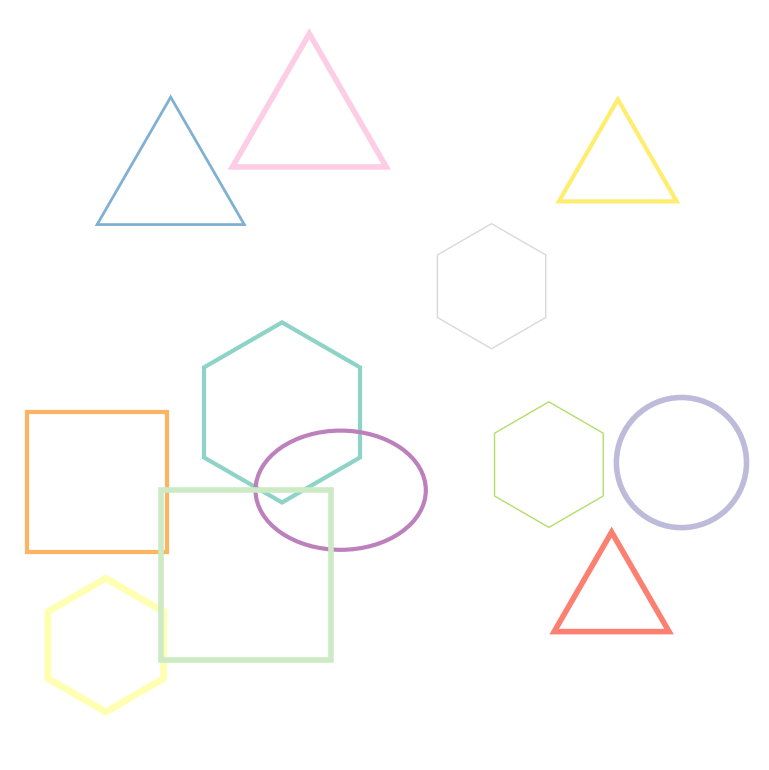[{"shape": "hexagon", "thickness": 1.5, "radius": 0.58, "center": [0.366, 0.464]}, {"shape": "hexagon", "thickness": 2.5, "radius": 0.43, "center": [0.137, 0.162]}, {"shape": "circle", "thickness": 2, "radius": 0.42, "center": [0.885, 0.399]}, {"shape": "triangle", "thickness": 2, "radius": 0.43, "center": [0.794, 0.223]}, {"shape": "triangle", "thickness": 1, "radius": 0.55, "center": [0.222, 0.764]}, {"shape": "square", "thickness": 1.5, "radius": 0.45, "center": [0.126, 0.374]}, {"shape": "hexagon", "thickness": 0.5, "radius": 0.41, "center": [0.713, 0.397]}, {"shape": "triangle", "thickness": 2, "radius": 0.58, "center": [0.402, 0.841]}, {"shape": "hexagon", "thickness": 0.5, "radius": 0.41, "center": [0.638, 0.628]}, {"shape": "oval", "thickness": 1.5, "radius": 0.55, "center": [0.442, 0.363]}, {"shape": "square", "thickness": 2, "radius": 0.55, "center": [0.32, 0.253]}, {"shape": "triangle", "thickness": 1.5, "radius": 0.44, "center": [0.802, 0.783]}]